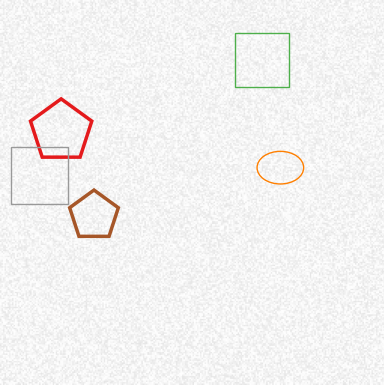[{"shape": "pentagon", "thickness": 2.5, "radius": 0.42, "center": [0.159, 0.66]}, {"shape": "square", "thickness": 1, "radius": 0.35, "center": [0.68, 0.844]}, {"shape": "oval", "thickness": 1, "radius": 0.3, "center": [0.728, 0.565]}, {"shape": "pentagon", "thickness": 2.5, "radius": 0.33, "center": [0.244, 0.44]}, {"shape": "square", "thickness": 1, "radius": 0.37, "center": [0.102, 0.545]}]